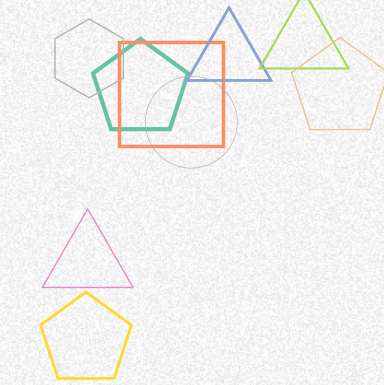[{"shape": "pentagon", "thickness": 3, "radius": 0.65, "center": [0.365, 0.769]}, {"shape": "square", "thickness": 2.5, "radius": 0.67, "center": [0.445, 0.755]}, {"shape": "triangle", "thickness": 2, "radius": 0.63, "center": [0.595, 0.854]}, {"shape": "triangle", "thickness": 1, "radius": 0.68, "center": [0.228, 0.321]}, {"shape": "triangle", "thickness": 1.5, "radius": 0.67, "center": [0.79, 0.889]}, {"shape": "pentagon", "thickness": 2, "radius": 0.62, "center": [0.223, 0.117]}, {"shape": "pentagon", "thickness": 1, "radius": 0.66, "center": [0.883, 0.77]}, {"shape": "circle", "thickness": 0.5, "radius": 0.6, "center": [0.497, 0.683]}, {"shape": "hexagon", "thickness": 1, "radius": 0.51, "center": [0.232, 0.848]}]